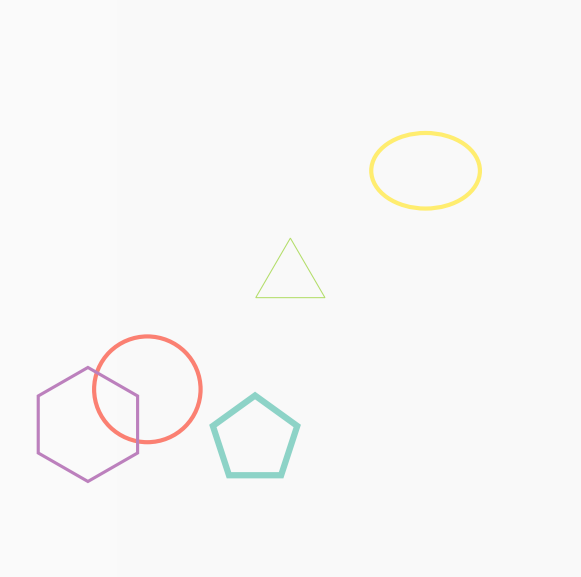[{"shape": "pentagon", "thickness": 3, "radius": 0.38, "center": [0.439, 0.238]}, {"shape": "circle", "thickness": 2, "radius": 0.46, "center": [0.253, 0.325]}, {"shape": "triangle", "thickness": 0.5, "radius": 0.34, "center": [0.5, 0.518]}, {"shape": "hexagon", "thickness": 1.5, "radius": 0.49, "center": [0.151, 0.264]}, {"shape": "oval", "thickness": 2, "radius": 0.47, "center": [0.732, 0.703]}]